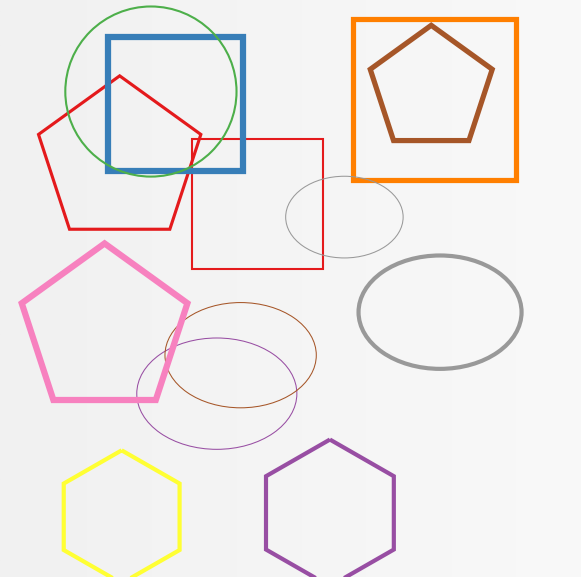[{"shape": "square", "thickness": 1, "radius": 0.56, "center": [0.442, 0.646]}, {"shape": "pentagon", "thickness": 1.5, "radius": 0.73, "center": [0.206, 0.721]}, {"shape": "square", "thickness": 3, "radius": 0.58, "center": [0.302, 0.819]}, {"shape": "circle", "thickness": 1, "radius": 0.74, "center": [0.26, 0.841]}, {"shape": "oval", "thickness": 0.5, "radius": 0.69, "center": [0.373, 0.317]}, {"shape": "hexagon", "thickness": 2, "radius": 0.63, "center": [0.568, 0.111]}, {"shape": "square", "thickness": 2.5, "radius": 0.7, "center": [0.747, 0.827]}, {"shape": "hexagon", "thickness": 2, "radius": 0.58, "center": [0.209, 0.104]}, {"shape": "pentagon", "thickness": 2.5, "radius": 0.55, "center": [0.742, 0.845]}, {"shape": "oval", "thickness": 0.5, "radius": 0.65, "center": [0.414, 0.384]}, {"shape": "pentagon", "thickness": 3, "radius": 0.75, "center": [0.18, 0.428]}, {"shape": "oval", "thickness": 2, "radius": 0.7, "center": [0.757, 0.459]}, {"shape": "oval", "thickness": 0.5, "radius": 0.51, "center": [0.593, 0.623]}]